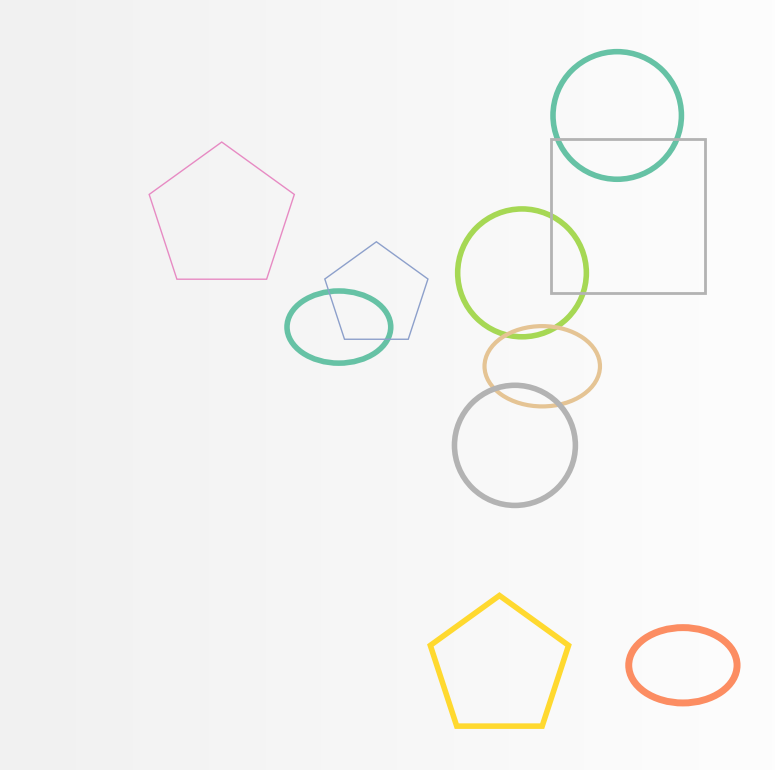[{"shape": "oval", "thickness": 2, "radius": 0.33, "center": [0.437, 0.575]}, {"shape": "circle", "thickness": 2, "radius": 0.41, "center": [0.796, 0.85]}, {"shape": "oval", "thickness": 2.5, "radius": 0.35, "center": [0.881, 0.136]}, {"shape": "pentagon", "thickness": 0.5, "radius": 0.35, "center": [0.486, 0.616]}, {"shape": "pentagon", "thickness": 0.5, "radius": 0.49, "center": [0.286, 0.717]}, {"shape": "circle", "thickness": 2, "radius": 0.42, "center": [0.674, 0.646]}, {"shape": "pentagon", "thickness": 2, "radius": 0.47, "center": [0.644, 0.133]}, {"shape": "oval", "thickness": 1.5, "radius": 0.37, "center": [0.7, 0.524]}, {"shape": "square", "thickness": 1, "radius": 0.5, "center": [0.81, 0.719]}, {"shape": "circle", "thickness": 2, "radius": 0.39, "center": [0.664, 0.422]}]